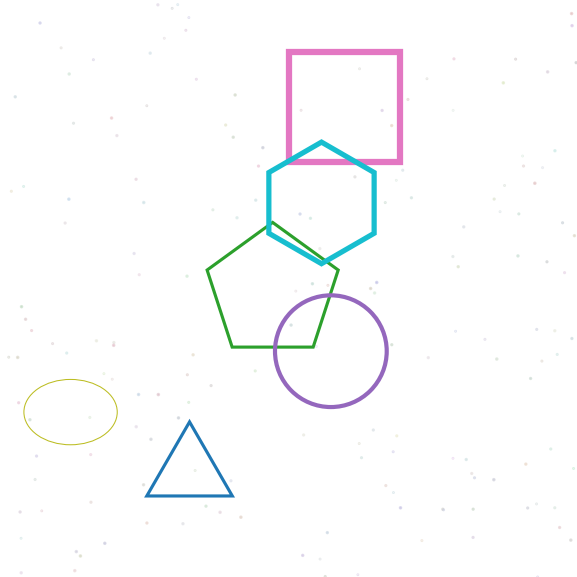[{"shape": "triangle", "thickness": 1.5, "radius": 0.43, "center": [0.328, 0.183]}, {"shape": "pentagon", "thickness": 1.5, "radius": 0.6, "center": [0.472, 0.495]}, {"shape": "circle", "thickness": 2, "radius": 0.48, "center": [0.573, 0.391]}, {"shape": "square", "thickness": 3, "radius": 0.48, "center": [0.596, 0.814]}, {"shape": "oval", "thickness": 0.5, "radius": 0.4, "center": [0.122, 0.286]}, {"shape": "hexagon", "thickness": 2.5, "radius": 0.53, "center": [0.557, 0.648]}]